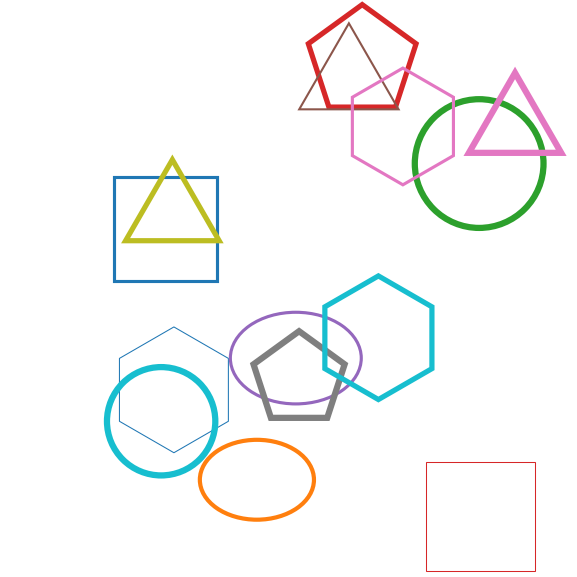[{"shape": "square", "thickness": 1.5, "radius": 0.45, "center": [0.287, 0.602]}, {"shape": "hexagon", "thickness": 0.5, "radius": 0.54, "center": [0.301, 0.324]}, {"shape": "oval", "thickness": 2, "radius": 0.49, "center": [0.445, 0.168]}, {"shape": "circle", "thickness": 3, "radius": 0.56, "center": [0.83, 0.716]}, {"shape": "pentagon", "thickness": 2.5, "radius": 0.49, "center": [0.627, 0.893]}, {"shape": "square", "thickness": 0.5, "radius": 0.47, "center": [0.831, 0.104]}, {"shape": "oval", "thickness": 1.5, "radius": 0.57, "center": [0.512, 0.379]}, {"shape": "triangle", "thickness": 1, "radius": 0.5, "center": [0.604, 0.859]}, {"shape": "triangle", "thickness": 3, "radius": 0.46, "center": [0.892, 0.781]}, {"shape": "hexagon", "thickness": 1.5, "radius": 0.51, "center": [0.698, 0.78]}, {"shape": "pentagon", "thickness": 3, "radius": 0.41, "center": [0.518, 0.343]}, {"shape": "triangle", "thickness": 2.5, "radius": 0.47, "center": [0.298, 0.629]}, {"shape": "circle", "thickness": 3, "radius": 0.47, "center": [0.279, 0.27]}, {"shape": "hexagon", "thickness": 2.5, "radius": 0.54, "center": [0.655, 0.414]}]